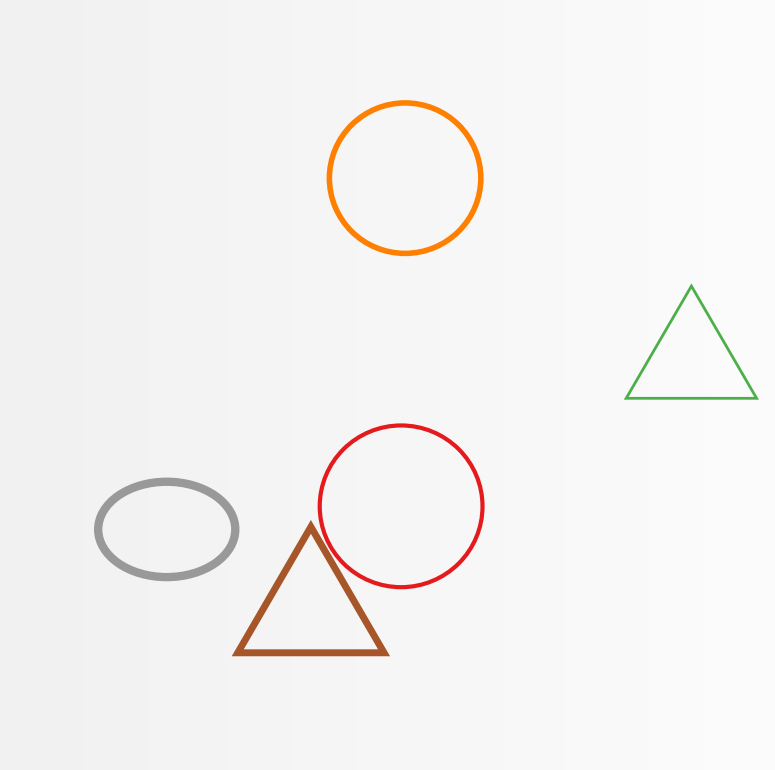[{"shape": "circle", "thickness": 1.5, "radius": 0.53, "center": [0.518, 0.342]}, {"shape": "triangle", "thickness": 1, "radius": 0.49, "center": [0.892, 0.531]}, {"shape": "circle", "thickness": 2, "radius": 0.49, "center": [0.523, 0.769]}, {"shape": "triangle", "thickness": 2.5, "radius": 0.55, "center": [0.401, 0.207]}, {"shape": "oval", "thickness": 3, "radius": 0.44, "center": [0.215, 0.312]}]